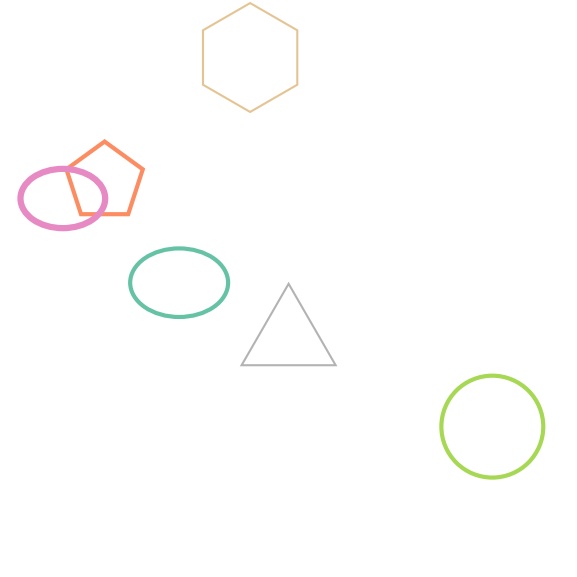[{"shape": "oval", "thickness": 2, "radius": 0.42, "center": [0.31, 0.51]}, {"shape": "pentagon", "thickness": 2, "radius": 0.35, "center": [0.181, 0.684]}, {"shape": "oval", "thickness": 3, "radius": 0.37, "center": [0.109, 0.655]}, {"shape": "circle", "thickness": 2, "radius": 0.44, "center": [0.853, 0.26]}, {"shape": "hexagon", "thickness": 1, "radius": 0.47, "center": [0.433, 0.9]}, {"shape": "triangle", "thickness": 1, "radius": 0.47, "center": [0.5, 0.414]}]